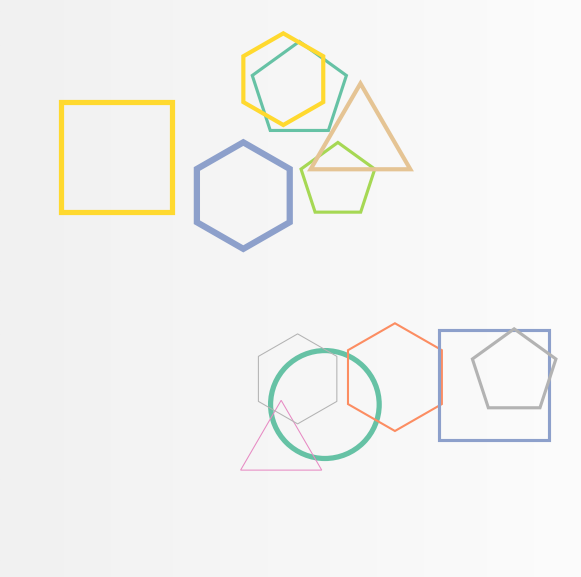[{"shape": "circle", "thickness": 2.5, "radius": 0.47, "center": [0.559, 0.299]}, {"shape": "pentagon", "thickness": 1.5, "radius": 0.43, "center": [0.515, 0.842]}, {"shape": "hexagon", "thickness": 1, "radius": 0.47, "center": [0.679, 0.346]}, {"shape": "square", "thickness": 1.5, "radius": 0.48, "center": [0.85, 0.333]}, {"shape": "hexagon", "thickness": 3, "radius": 0.46, "center": [0.419, 0.66]}, {"shape": "triangle", "thickness": 0.5, "radius": 0.4, "center": [0.484, 0.225]}, {"shape": "pentagon", "thickness": 1.5, "radius": 0.33, "center": [0.581, 0.686]}, {"shape": "square", "thickness": 2.5, "radius": 0.48, "center": [0.201, 0.728]}, {"shape": "hexagon", "thickness": 2, "radius": 0.4, "center": [0.487, 0.862]}, {"shape": "triangle", "thickness": 2, "radius": 0.5, "center": [0.62, 0.756]}, {"shape": "pentagon", "thickness": 1.5, "radius": 0.38, "center": [0.885, 0.354]}, {"shape": "hexagon", "thickness": 0.5, "radius": 0.39, "center": [0.512, 0.343]}]